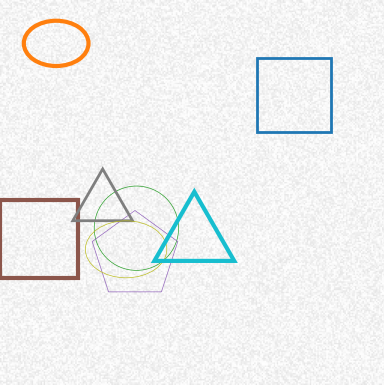[{"shape": "square", "thickness": 2, "radius": 0.48, "center": [0.763, 0.754]}, {"shape": "oval", "thickness": 3, "radius": 0.42, "center": [0.146, 0.887]}, {"shape": "circle", "thickness": 0.5, "radius": 0.55, "center": [0.354, 0.407]}, {"shape": "pentagon", "thickness": 0.5, "radius": 0.58, "center": [0.351, 0.336]}, {"shape": "square", "thickness": 3, "radius": 0.51, "center": [0.102, 0.38]}, {"shape": "triangle", "thickness": 2, "radius": 0.45, "center": [0.267, 0.471]}, {"shape": "oval", "thickness": 0.5, "radius": 0.53, "center": [0.328, 0.352]}, {"shape": "triangle", "thickness": 3, "radius": 0.6, "center": [0.505, 0.382]}]